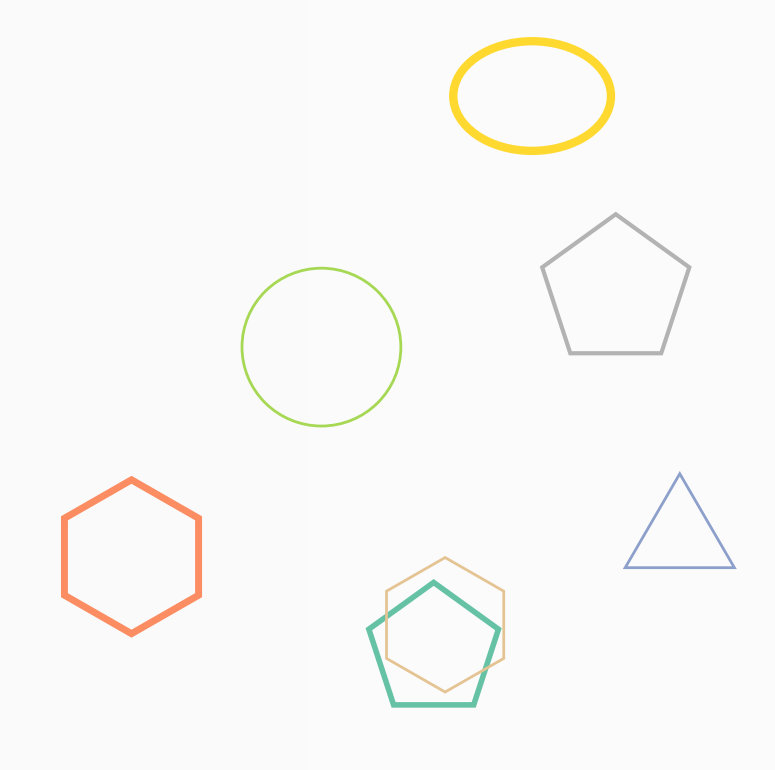[{"shape": "pentagon", "thickness": 2, "radius": 0.44, "center": [0.56, 0.156]}, {"shape": "hexagon", "thickness": 2.5, "radius": 0.5, "center": [0.17, 0.277]}, {"shape": "triangle", "thickness": 1, "radius": 0.41, "center": [0.877, 0.303]}, {"shape": "circle", "thickness": 1, "radius": 0.51, "center": [0.415, 0.549]}, {"shape": "oval", "thickness": 3, "radius": 0.51, "center": [0.687, 0.875]}, {"shape": "hexagon", "thickness": 1, "radius": 0.44, "center": [0.574, 0.189]}, {"shape": "pentagon", "thickness": 1.5, "radius": 0.5, "center": [0.795, 0.622]}]